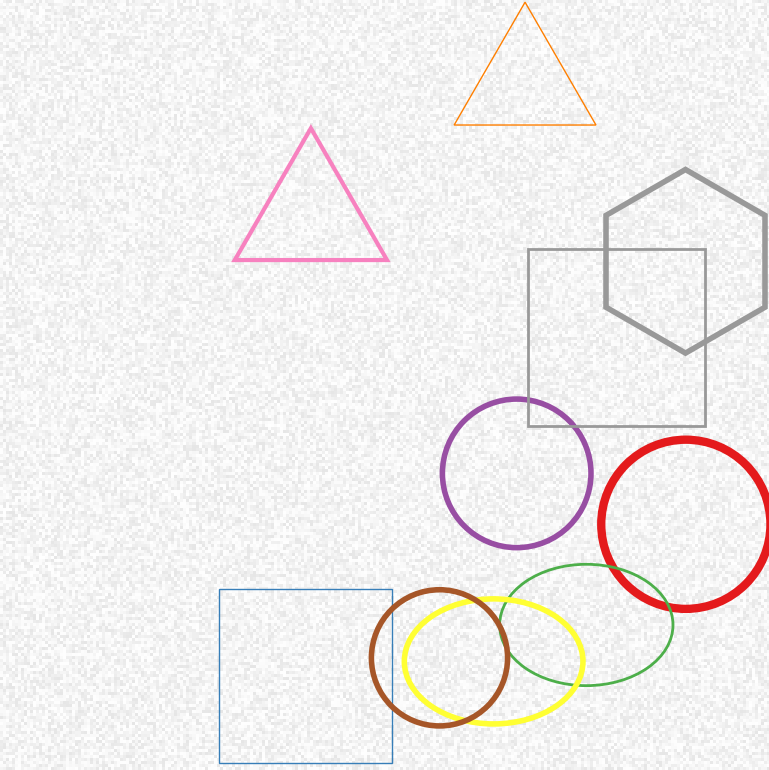[{"shape": "circle", "thickness": 3, "radius": 0.55, "center": [0.891, 0.319]}, {"shape": "square", "thickness": 0.5, "radius": 0.56, "center": [0.397, 0.122]}, {"shape": "oval", "thickness": 1, "radius": 0.56, "center": [0.761, 0.188]}, {"shape": "circle", "thickness": 2, "radius": 0.48, "center": [0.671, 0.385]}, {"shape": "triangle", "thickness": 0.5, "radius": 0.53, "center": [0.682, 0.891]}, {"shape": "oval", "thickness": 2, "radius": 0.58, "center": [0.641, 0.141]}, {"shape": "circle", "thickness": 2, "radius": 0.44, "center": [0.571, 0.146]}, {"shape": "triangle", "thickness": 1.5, "radius": 0.57, "center": [0.404, 0.719]}, {"shape": "square", "thickness": 1, "radius": 0.57, "center": [0.801, 0.562]}, {"shape": "hexagon", "thickness": 2, "radius": 0.6, "center": [0.89, 0.661]}]